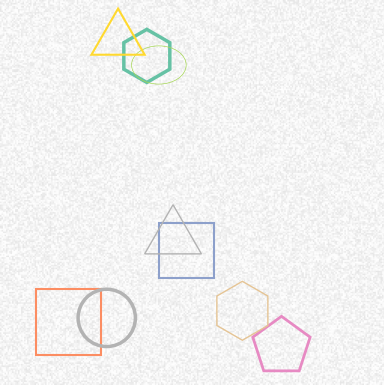[{"shape": "hexagon", "thickness": 2.5, "radius": 0.34, "center": [0.381, 0.855]}, {"shape": "square", "thickness": 1.5, "radius": 0.43, "center": [0.178, 0.163]}, {"shape": "square", "thickness": 1.5, "radius": 0.36, "center": [0.484, 0.35]}, {"shape": "pentagon", "thickness": 2, "radius": 0.39, "center": [0.731, 0.1]}, {"shape": "oval", "thickness": 0.5, "radius": 0.35, "center": [0.413, 0.831]}, {"shape": "triangle", "thickness": 1.5, "radius": 0.4, "center": [0.307, 0.898]}, {"shape": "hexagon", "thickness": 1, "radius": 0.38, "center": [0.63, 0.193]}, {"shape": "circle", "thickness": 2.5, "radius": 0.37, "center": [0.277, 0.174]}, {"shape": "triangle", "thickness": 1, "radius": 0.43, "center": [0.449, 0.383]}]